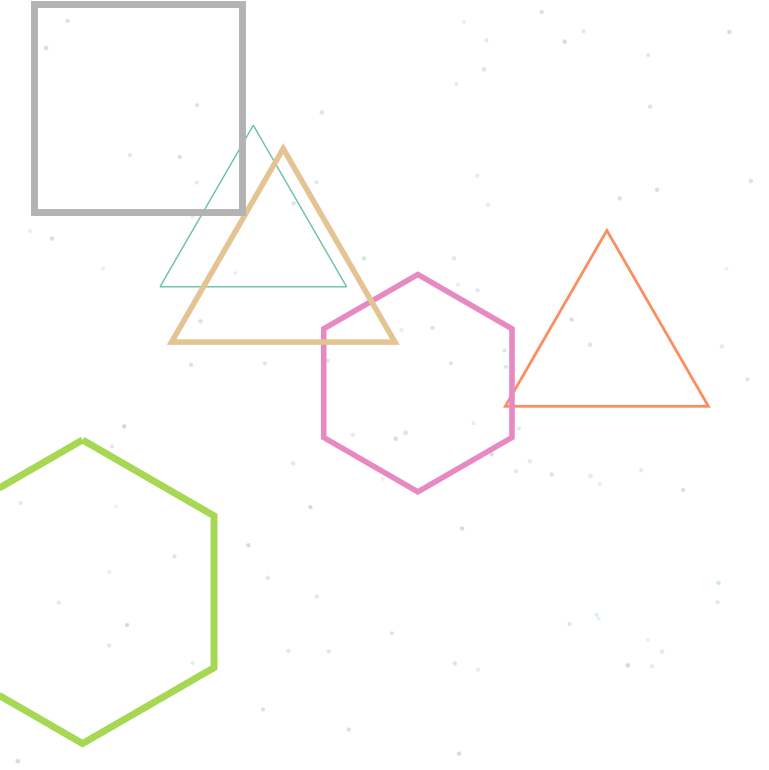[{"shape": "triangle", "thickness": 0.5, "radius": 0.7, "center": [0.329, 0.697]}, {"shape": "triangle", "thickness": 1, "radius": 0.76, "center": [0.788, 0.548]}, {"shape": "hexagon", "thickness": 2, "radius": 0.71, "center": [0.543, 0.502]}, {"shape": "hexagon", "thickness": 2.5, "radius": 0.99, "center": [0.107, 0.232]}, {"shape": "triangle", "thickness": 2, "radius": 0.84, "center": [0.368, 0.639]}, {"shape": "square", "thickness": 2.5, "radius": 0.67, "center": [0.179, 0.86]}]